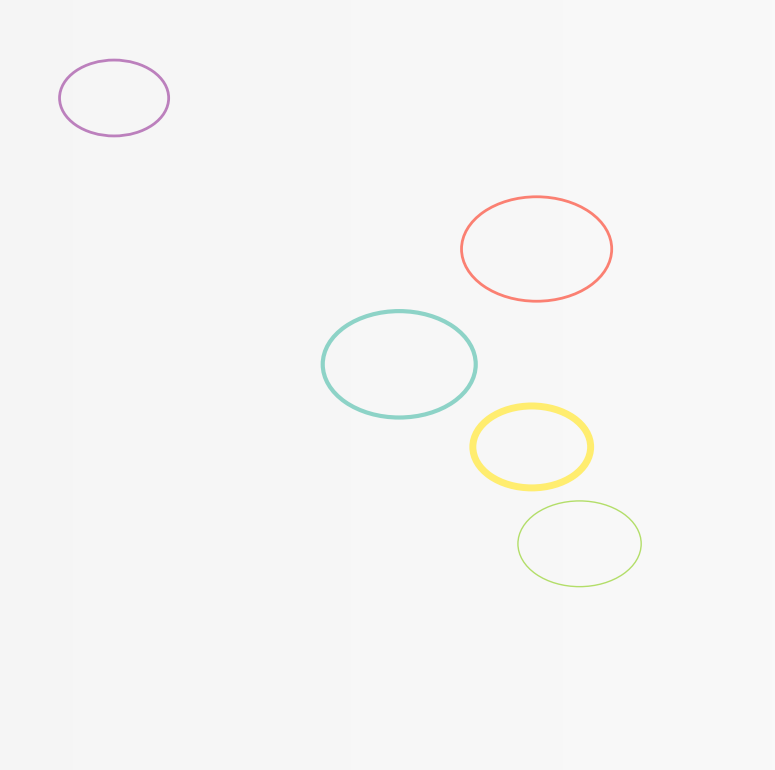[{"shape": "oval", "thickness": 1.5, "radius": 0.49, "center": [0.515, 0.527]}, {"shape": "oval", "thickness": 1, "radius": 0.48, "center": [0.692, 0.677]}, {"shape": "oval", "thickness": 0.5, "radius": 0.4, "center": [0.748, 0.294]}, {"shape": "oval", "thickness": 1, "radius": 0.35, "center": [0.147, 0.873]}, {"shape": "oval", "thickness": 2.5, "radius": 0.38, "center": [0.686, 0.42]}]